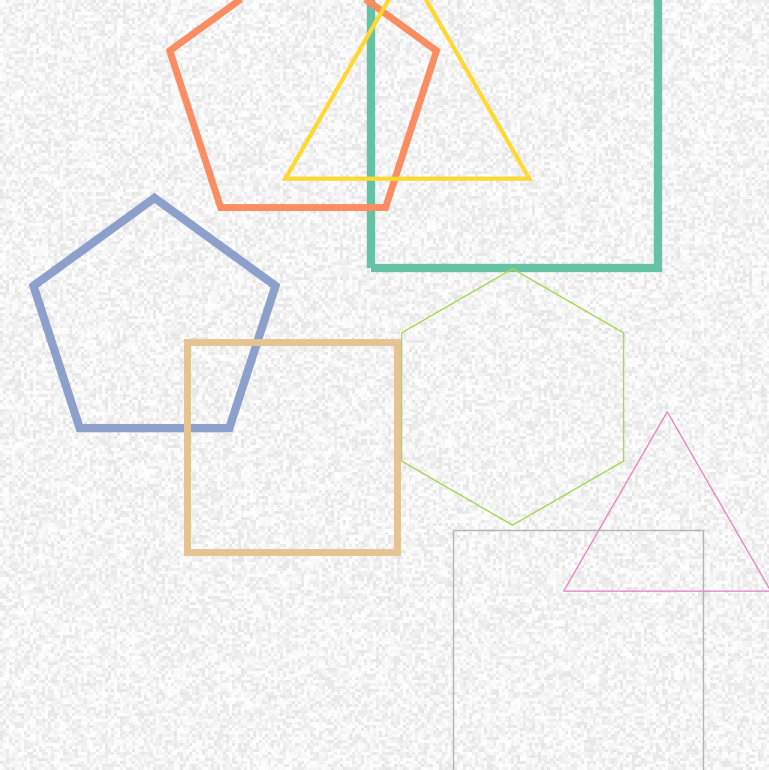[{"shape": "square", "thickness": 3, "radius": 0.93, "center": [0.669, 0.839]}, {"shape": "pentagon", "thickness": 2.5, "radius": 0.91, "center": [0.394, 0.878]}, {"shape": "pentagon", "thickness": 3, "radius": 0.83, "center": [0.201, 0.578]}, {"shape": "triangle", "thickness": 0.5, "radius": 0.78, "center": [0.867, 0.31]}, {"shape": "hexagon", "thickness": 0.5, "radius": 0.83, "center": [0.666, 0.484]}, {"shape": "triangle", "thickness": 1.5, "radius": 0.91, "center": [0.529, 0.859]}, {"shape": "square", "thickness": 2.5, "radius": 0.68, "center": [0.379, 0.42]}, {"shape": "square", "thickness": 0.5, "radius": 0.81, "center": [0.751, 0.148]}]